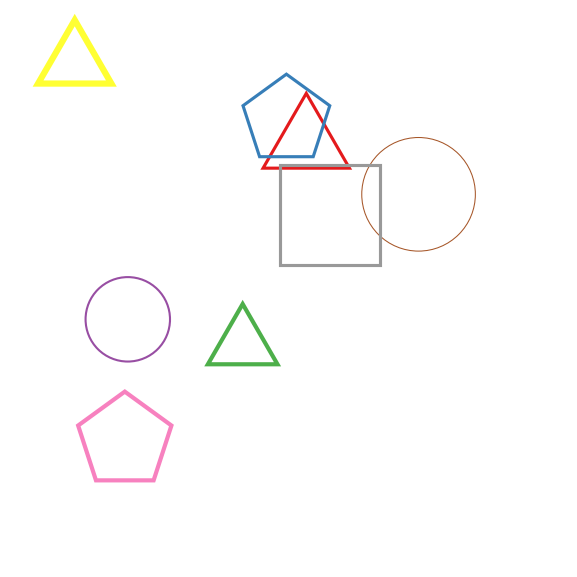[{"shape": "triangle", "thickness": 1.5, "radius": 0.43, "center": [0.53, 0.751]}, {"shape": "pentagon", "thickness": 1.5, "radius": 0.39, "center": [0.496, 0.792]}, {"shape": "triangle", "thickness": 2, "radius": 0.35, "center": [0.42, 0.403]}, {"shape": "circle", "thickness": 1, "radius": 0.37, "center": [0.221, 0.446]}, {"shape": "triangle", "thickness": 3, "radius": 0.37, "center": [0.129, 0.891]}, {"shape": "circle", "thickness": 0.5, "radius": 0.49, "center": [0.725, 0.663]}, {"shape": "pentagon", "thickness": 2, "radius": 0.42, "center": [0.216, 0.236]}, {"shape": "square", "thickness": 1.5, "radius": 0.43, "center": [0.572, 0.627]}]